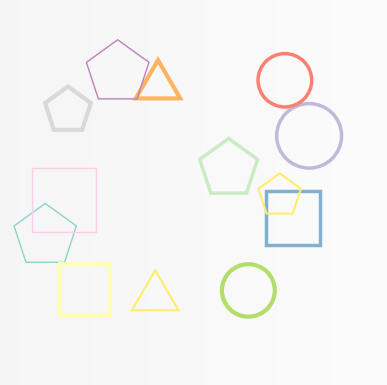[{"shape": "pentagon", "thickness": 1, "radius": 0.42, "center": [0.117, 0.387]}, {"shape": "square", "thickness": 3, "radius": 0.33, "center": [0.219, 0.248]}, {"shape": "circle", "thickness": 2.5, "radius": 0.42, "center": [0.798, 0.647]}, {"shape": "circle", "thickness": 2.5, "radius": 0.35, "center": [0.735, 0.792]}, {"shape": "square", "thickness": 2.5, "radius": 0.35, "center": [0.756, 0.434]}, {"shape": "triangle", "thickness": 3, "radius": 0.33, "center": [0.408, 0.778]}, {"shape": "circle", "thickness": 3, "radius": 0.34, "center": [0.641, 0.246]}, {"shape": "square", "thickness": 1, "radius": 0.41, "center": [0.166, 0.481]}, {"shape": "pentagon", "thickness": 3, "radius": 0.31, "center": [0.175, 0.713]}, {"shape": "pentagon", "thickness": 1, "radius": 0.42, "center": [0.304, 0.812]}, {"shape": "pentagon", "thickness": 2.5, "radius": 0.39, "center": [0.59, 0.562]}, {"shape": "triangle", "thickness": 1.5, "radius": 0.35, "center": [0.401, 0.229]}, {"shape": "pentagon", "thickness": 1.5, "radius": 0.29, "center": [0.722, 0.492]}]